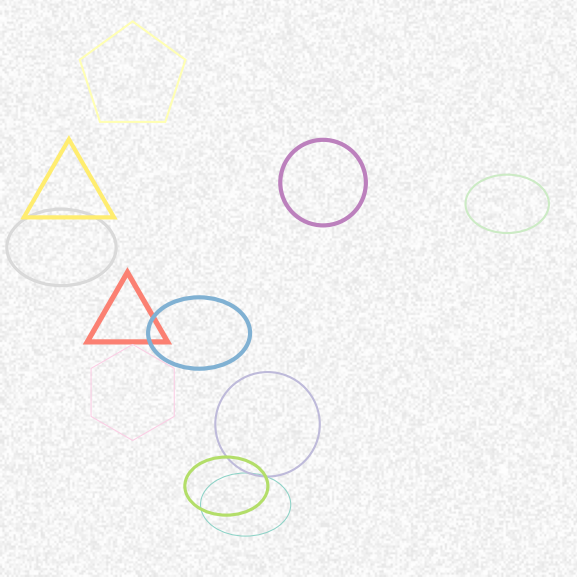[{"shape": "oval", "thickness": 0.5, "radius": 0.39, "center": [0.425, 0.125]}, {"shape": "pentagon", "thickness": 1, "radius": 0.48, "center": [0.23, 0.866]}, {"shape": "circle", "thickness": 1, "radius": 0.45, "center": [0.463, 0.264]}, {"shape": "triangle", "thickness": 2.5, "radius": 0.4, "center": [0.221, 0.447]}, {"shape": "oval", "thickness": 2, "radius": 0.44, "center": [0.345, 0.422]}, {"shape": "oval", "thickness": 1.5, "radius": 0.36, "center": [0.392, 0.157]}, {"shape": "hexagon", "thickness": 0.5, "radius": 0.42, "center": [0.23, 0.32]}, {"shape": "oval", "thickness": 1.5, "radius": 0.47, "center": [0.106, 0.571]}, {"shape": "circle", "thickness": 2, "radius": 0.37, "center": [0.559, 0.683]}, {"shape": "oval", "thickness": 1, "radius": 0.36, "center": [0.878, 0.646]}, {"shape": "triangle", "thickness": 2, "radius": 0.45, "center": [0.119, 0.668]}]